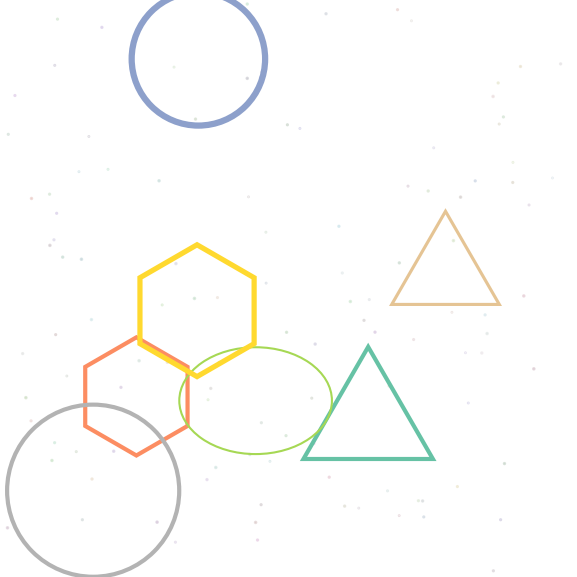[{"shape": "triangle", "thickness": 2, "radius": 0.65, "center": [0.638, 0.269]}, {"shape": "hexagon", "thickness": 2, "radius": 0.51, "center": [0.236, 0.313]}, {"shape": "circle", "thickness": 3, "radius": 0.58, "center": [0.344, 0.897]}, {"shape": "oval", "thickness": 1, "radius": 0.66, "center": [0.443, 0.305]}, {"shape": "hexagon", "thickness": 2.5, "radius": 0.57, "center": [0.341, 0.461]}, {"shape": "triangle", "thickness": 1.5, "radius": 0.54, "center": [0.771, 0.526]}, {"shape": "circle", "thickness": 2, "radius": 0.75, "center": [0.161, 0.149]}]